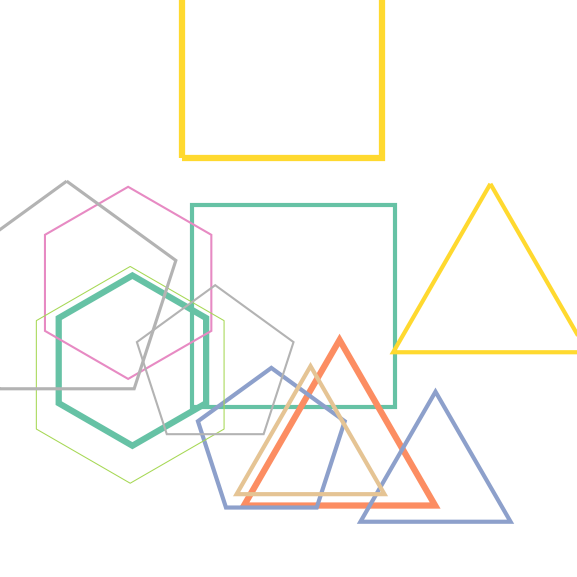[{"shape": "square", "thickness": 2, "radius": 0.88, "center": [0.508, 0.469]}, {"shape": "hexagon", "thickness": 3, "radius": 0.74, "center": [0.229, 0.375]}, {"shape": "triangle", "thickness": 3, "radius": 0.96, "center": [0.588, 0.219]}, {"shape": "pentagon", "thickness": 2, "radius": 0.67, "center": [0.47, 0.228]}, {"shape": "triangle", "thickness": 2, "radius": 0.75, "center": [0.754, 0.171]}, {"shape": "hexagon", "thickness": 1, "radius": 0.83, "center": [0.222, 0.509]}, {"shape": "hexagon", "thickness": 0.5, "radius": 0.94, "center": [0.225, 0.35]}, {"shape": "triangle", "thickness": 2, "radius": 0.97, "center": [0.849, 0.486]}, {"shape": "square", "thickness": 3, "radius": 0.86, "center": [0.488, 0.898]}, {"shape": "triangle", "thickness": 2, "radius": 0.74, "center": [0.538, 0.217]}, {"shape": "pentagon", "thickness": 1, "radius": 0.71, "center": [0.373, 0.363]}, {"shape": "pentagon", "thickness": 1.5, "radius": 0.99, "center": [0.115, 0.487]}]